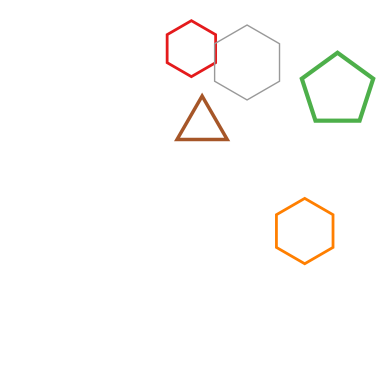[{"shape": "hexagon", "thickness": 2, "radius": 0.36, "center": [0.497, 0.874]}, {"shape": "pentagon", "thickness": 3, "radius": 0.49, "center": [0.877, 0.765]}, {"shape": "hexagon", "thickness": 2, "radius": 0.42, "center": [0.791, 0.4]}, {"shape": "triangle", "thickness": 2.5, "radius": 0.38, "center": [0.525, 0.675]}, {"shape": "hexagon", "thickness": 1, "radius": 0.49, "center": [0.642, 0.838]}]